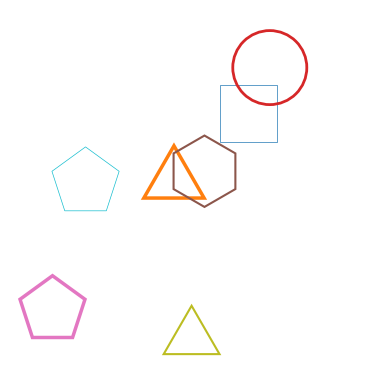[{"shape": "square", "thickness": 0.5, "radius": 0.37, "center": [0.646, 0.706]}, {"shape": "triangle", "thickness": 2.5, "radius": 0.45, "center": [0.452, 0.531]}, {"shape": "circle", "thickness": 2, "radius": 0.48, "center": [0.701, 0.824]}, {"shape": "hexagon", "thickness": 1.5, "radius": 0.46, "center": [0.531, 0.555]}, {"shape": "pentagon", "thickness": 2.5, "radius": 0.44, "center": [0.136, 0.195]}, {"shape": "triangle", "thickness": 1.5, "radius": 0.42, "center": [0.498, 0.122]}, {"shape": "pentagon", "thickness": 0.5, "radius": 0.46, "center": [0.222, 0.527]}]